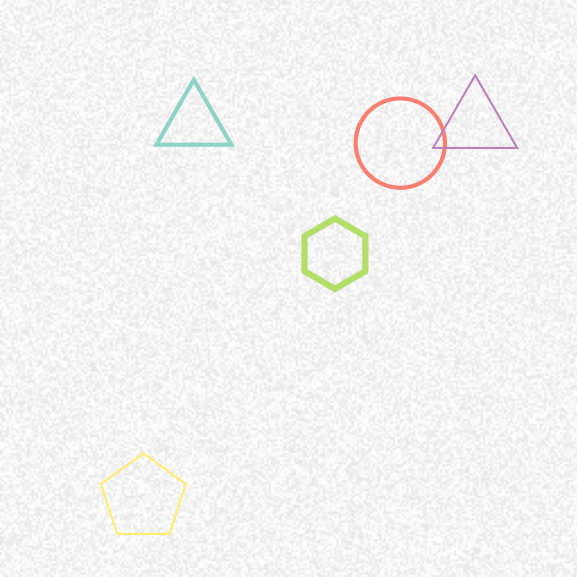[{"shape": "triangle", "thickness": 2, "radius": 0.37, "center": [0.336, 0.786]}, {"shape": "circle", "thickness": 2, "radius": 0.39, "center": [0.693, 0.751]}, {"shape": "hexagon", "thickness": 3, "radius": 0.3, "center": [0.58, 0.56]}, {"shape": "triangle", "thickness": 1, "radius": 0.42, "center": [0.823, 0.785]}, {"shape": "pentagon", "thickness": 1, "radius": 0.39, "center": [0.248, 0.137]}]